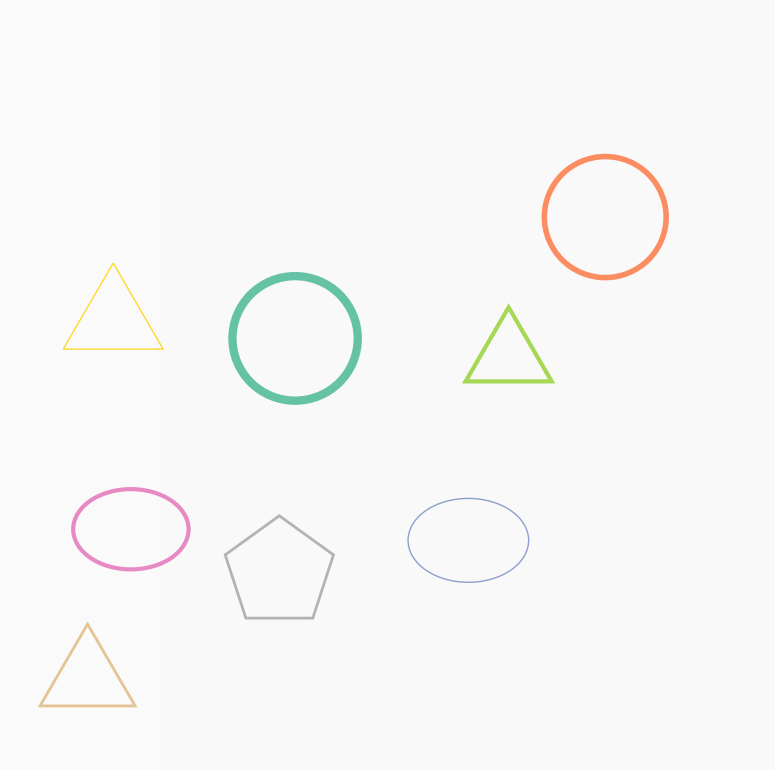[{"shape": "circle", "thickness": 3, "radius": 0.4, "center": [0.381, 0.561]}, {"shape": "circle", "thickness": 2, "radius": 0.39, "center": [0.781, 0.718]}, {"shape": "oval", "thickness": 0.5, "radius": 0.39, "center": [0.604, 0.298]}, {"shape": "oval", "thickness": 1.5, "radius": 0.37, "center": [0.169, 0.313]}, {"shape": "triangle", "thickness": 1.5, "radius": 0.32, "center": [0.656, 0.537]}, {"shape": "triangle", "thickness": 0.5, "radius": 0.37, "center": [0.146, 0.584]}, {"shape": "triangle", "thickness": 1, "radius": 0.35, "center": [0.113, 0.119]}, {"shape": "pentagon", "thickness": 1, "radius": 0.37, "center": [0.36, 0.257]}]